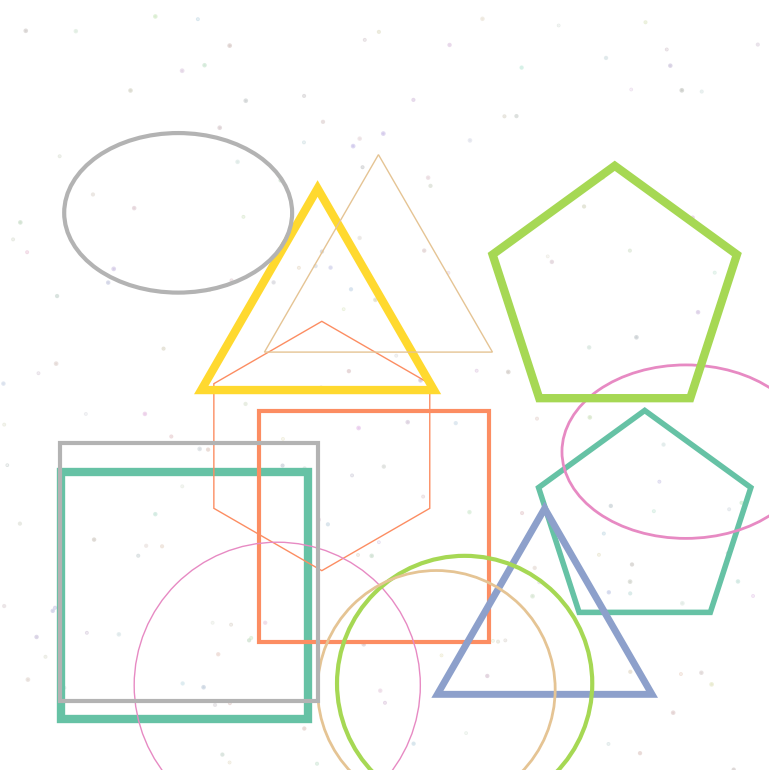[{"shape": "square", "thickness": 3, "radius": 0.8, "center": [0.24, 0.227]}, {"shape": "pentagon", "thickness": 2, "radius": 0.72, "center": [0.837, 0.322]}, {"shape": "square", "thickness": 1.5, "radius": 0.75, "center": [0.485, 0.316]}, {"shape": "hexagon", "thickness": 0.5, "radius": 0.81, "center": [0.418, 0.421]}, {"shape": "triangle", "thickness": 2.5, "radius": 0.8, "center": [0.707, 0.179]}, {"shape": "circle", "thickness": 0.5, "radius": 0.93, "center": [0.36, 0.11]}, {"shape": "oval", "thickness": 1, "radius": 0.8, "center": [0.891, 0.413]}, {"shape": "circle", "thickness": 1.5, "radius": 0.83, "center": [0.603, 0.112]}, {"shape": "pentagon", "thickness": 3, "radius": 0.83, "center": [0.798, 0.618]}, {"shape": "triangle", "thickness": 3, "radius": 0.87, "center": [0.412, 0.581]}, {"shape": "triangle", "thickness": 0.5, "radius": 0.85, "center": [0.491, 0.628]}, {"shape": "circle", "thickness": 1, "radius": 0.77, "center": [0.567, 0.105]}, {"shape": "oval", "thickness": 1.5, "radius": 0.74, "center": [0.231, 0.724]}, {"shape": "square", "thickness": 1.5, "radius": 0.84, "center": [0.245, 0.258]}]